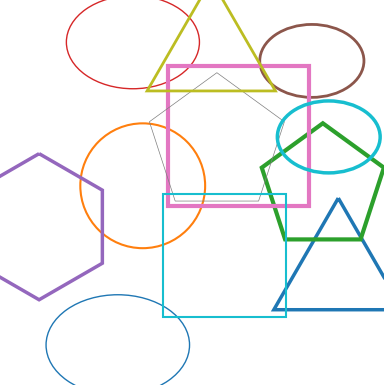[{"shape": "oval", "thickness": 1, "radius": 0.93, "center": [0.306, 0.104]}, {"shape": "triangle", "thickness": 2.5, "radius": 0.97, "center": [0.879, 0.292]}, {"shape": "circle", "thickness": 1.5, "radius": 0.81, "center": [0.371, 0.517]}, {"shape": "pentagon", "thickness": 3, "radius": 0.83, "center": [0.839, 0.513]}, {"shape": "oval", "thickness": 1, "radius": 0.86, "center": [0.345, 0.89]}, {"shape": "hexagon", "thickness": 2.5, "radius": 0.95, "center": [0.102, 0.411]}, {"shape": "oval", "thickness": 2, "radius": 0.68, "center": [0.81, 0.842]}, {"shape": "square", "thickness": 3, "radius": 0.91, "center": [0.62, 0.647]}, {"shape": "pentagon", "thickness": 0.5, "radius": 0.92, "center": [0.563, 0.627]}, {"shape": "triangle", "thickness": 2, "radius": 0.96, "center": [0.549, 0.86]}, {"shape": "square", "thickness": 1.5, "radius": 0.8, "center": [0.584, 0.336]}, {"shape": "oval", "thickness": 2.5, "radius": 0.67, "center": [0.854, 0.644]}]